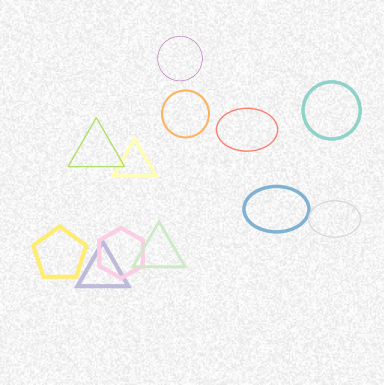[{"shape": "circle", "thickness": 2.5, "radius": 0.37, "center": [0.861, 0.713]}, {"shape": "triangle", "thickness": 2.5, "radius": 0.32, "center": [0.35, 0.575]}, {"shape": "triangle", "thickness": 3, "radius": 0.38, "center": [0.267, 0.295]}, {"shape": "oval", "thickness": 1, "radius": 0.4, "center": [0.642, 0.663]}, {"shape": "oval", "thickness": 2.5, "radius": 0.42, "center": [0.718, 0.457]}, {"shape": "circle", "thickness": 1.5, "radius": 0.3, "center": [0.482, 0.704]}, {"shape": "triangle", "thickness": 1, "radius": 0.42, "center": [0.25, 0.61]}, {"shape": "hexagon", "thickness": 3, "radius": 0.33, "center": [0.315, 0.343]}, {"shape": "oval", "thickness": 1, "radius": 0.34, "center": [0.869, 0.431]}, {"shape": "circle", "thickness": 0.5, "radius": 0.29, "center": [0.468, 0.848]}, {"shape": "triangle", "thickness": 2, "radius": 0.39, "center": [0.413, 0.346]}, {"shape": "pentagon", "thickness": 3, "radius": 0.36, "center": [0.155, 0.34]}]